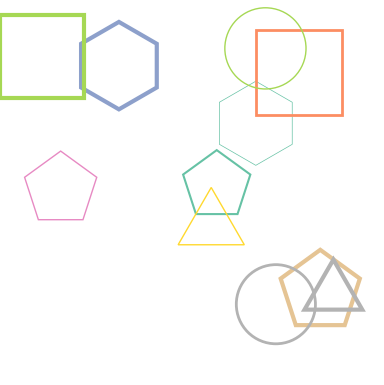[{"shape": "pentagon", "thickness": 1.5, "radius": 0.46, "center": [0.563, 0.518]}, {"shape": "hexagon", "thickness": 0.5, "radius": 0.55, "center": [0.664, 0.68]}, {"shape": "square", "thickness": 2, "radius": 0.55, "center": [0.777, 0.811]}, {"shape": "hexagon", "thickness": 3, "radius": 0.57, "center": [0.309, 0.83]}, {"shape": "pentagon", "thickness": 1, "radius": 0.49, "center": [0.158, 0.509]}, {"shape": "square", "thickness": 3, "radius": 0.54, "center": [0.109, 0.853]}, {"shape": "circle", "thickness": 1, "radius": 0.53, "center": [0.689, 0.874]}, {"shape": "triangle", "thickness": 1, "radius": 0.5, "center": [0.549, 0.414]}, {"shape": "pentagon", "thickness": 3, "radius": 0.54, "center": [0.832, 0.243]}, {"shape": "triangle", "thickness": 3, "radius": 0.43, "center": [0.866, 0.239]}, {"shape": "circle", "thickness": 2, "radius": 0.51, "center": [0.717, 0.21]}]